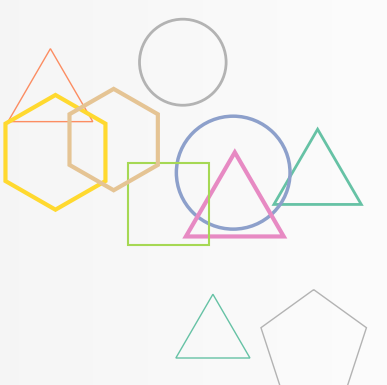[{"shape": "triangle", "thickness": 1, "radius": 0.55, "center": [0.549, 0.125]}, {"shape": "triangle", "thickness": 2, "radius": 0.65, "center": [0.82, 0.534]}, {"shape": "triangle", "thickness": 1, "radius": 0.63, "center": [0.13, 0.747]}, {"shape": "circle", "thickness": 2.5, "radius": 0.73, "center": [0.602, 0.552]}, {"shape": "triangle", "thickness": 3, "radius": 0.73, "center": [0.606, 0.459]}, {"shape": "square", "thickness": 1.5, "radius": 0.53, "center": [0.435, 0.47]}, {"shape": "hexagon", "thickness": 3, "radius": 0.74, "center": [0.143, 0.604]}, {"shape": "hexagon", "thickness": 3, "radius": 0.66, "center": [0.293, 0.637]}, {"shape": "pentagon", "thickness": 1, "radius": 0.72, "center": [0.81, 0.105]}, {"shape": "circle", "thickness": 2, "radius": 0.56, "center": [0.472, 0.838]}]